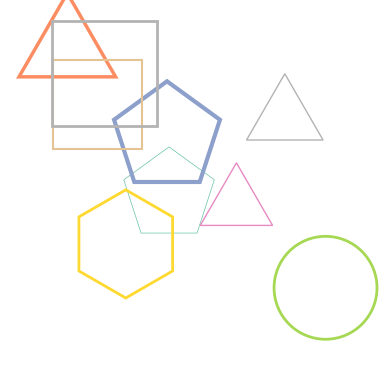[{"shape": "pentagon", "thickness": 0.5, "radius": 0.62, "center": [0.439, 0.495]}, {"shape": "triangle", "thickness": 2.5, "radius": 0.72, "center": [0.175, 0.873]}, {"shape": "pentagon", "thickness": 3, "radius": 0.72, "center": [0.434, 0.644]}, {"shape": "triangle", "thickness": 1, "radius": 0.54, "center": [0.614, 0.469]}, {"shape": "circle", "thickness": 2, "radius": 0.67, "center": [0.846, 0.252]}, {"shape": "hexagon", "thickness": 2, "radius": 0.7, "center": [0.327, 0.366]}, {"shape": "square", "thickness": 1.5, "radius": 0.58, "center": [0.254, 0.727]}, {"shape": "triangle", "thickness": 1, "radius": 0.57, "center": [0.74, 0.694]}, {"shape": "square", "thickness": 2, "radius": 0.69, "center": [0.271, 0.809]}]